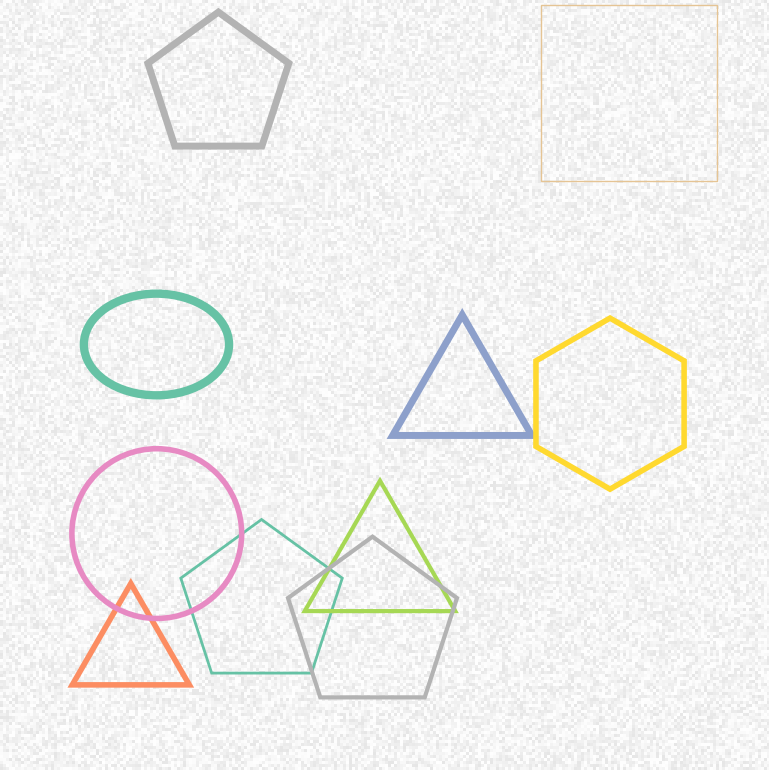[{"shape": "oval", "thickness": 3, "radius": 0.47, "center": [0.203, 0.553]}, {"shape": "pentagon", "thickness": 1, "radius": 0.55, "center": [0.34, 0.215]}, {"shape": "triangle", "thickness": 2, "radius": 0.44, "center": [0.17, 0.154]}, {"shape": "triangle", "thickness": 2.5, "radius": 0.52, "center": [0.6, 0.487]}, {"shape": "circle", "thickness": 2, "radius": 0.55, "center": [0.204, 0.307]}, {"shape": "triangle", "thickness": 1.5, "radius": 0.56, "center": [0.494, 0.263]}, {"shape": "hexagon", "thickness": 2, "radius": 0.56, "center": [0.792, 0.476]}, {"shape": "square", "thickness": 0.5, "radius": 0.57, "center": [0.817, 0.879]}, {"shape": "pentagon", "thickness": 2.5, "radius": 0.48, "center": [0.284, 0.888]}, {"shape": "pentagon", "thickness": 1.5, "radius": 0.58, "center": [0.484, 0.188]}]